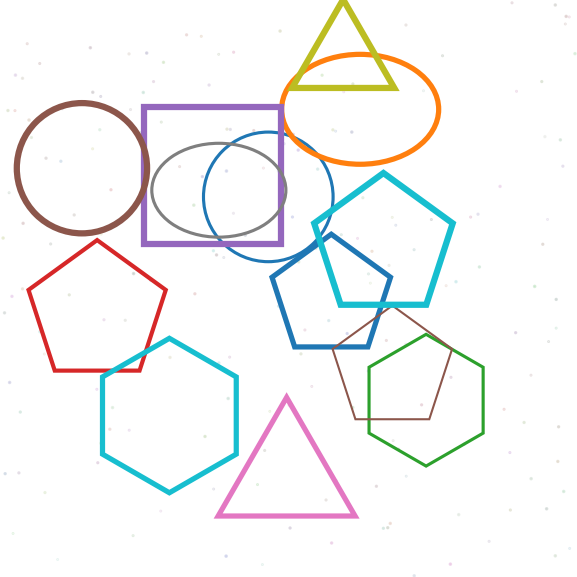[{"shape": "circle", "thickness": 1.5, "radius": 0.56, "center": [0.465, 0.658]}, {"shape": "pentagon", "thickness": 2.5, "radius": 0.54, "center": [0.574, 0.486]}, {"shape": "oval", "thickness": 2.5, "radius": 0.68, "center": [0.624, 0.81]}, {"shape": "hexagon", "thickness": 1.5, "radius": 0.57, "center": [0.738, 0.306]}, {"shape": "pentagon", "thickness": 2, "radius": 0.62, "center": [0.168, 0.458]}, {"shape": "square", "thickness": 3, "radius": 0.59, "center": [0.367, 0.695]}, {"shape": "pentagon", "thickness": 1, "radius": 0.54, "center": [0.679, 0.361]}, {"shape": "circle", "thickness": 3, "radius": 0.56, "center": [0.142, 0.708]}, {"shape": "triangle", "thickness": 2.5, "radius": 0.68, "center": [0.496, 0.174]}, {"shape": "oval", "thickness": 1.5, "radius": 0.58, "center": [0.379, 0.67]}, {"shape": "triangle", "thickness": 3, "radius": 0.51, "center": [0.594, 0.898]}, {"shape": "pentagon", "thickness": 3, "radius": 0.63, "center": [0.664, 0.573]}, {"shape": "hexagon", "thickness": 2.5, "radius": 0.67, "center": [0.293, 0.28]}]